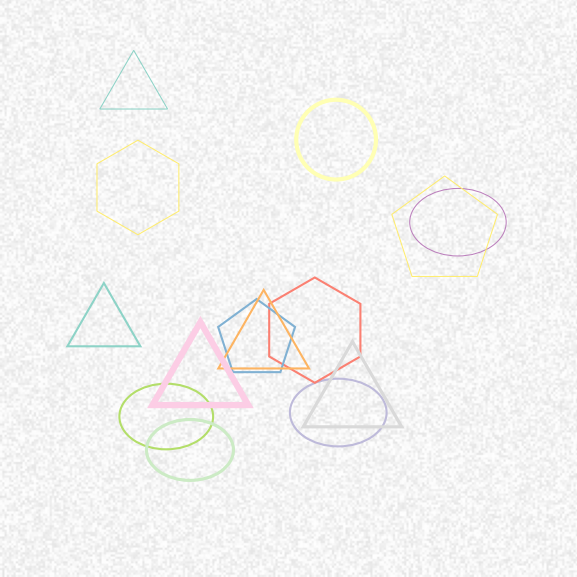[{"shape": "triangle", "thickness": 1, "radius": 0.37, "center": [0.18, 0.436]}, {"shape": "triangle", "thickness": 0.5, "radius": 0.34, "center": [0.232, 0.844]}, {"shape": "circle", "thickness": 2, "radius": 0.35, "center": [0.582, 0.757]}, {"shape": "oval", "thickness": 1, "radius": 0.42, "center": [0.586, 0.285]}, {"shape": "hexagon", "thickness": 1, "radius": 0.46, "center": [0.545, 0.427]}, {"shape": "pentagon", "thickness": 1, "radius": 0.35, "center": [0.444, 0.411]}, {"shape": "triangle", "thickness": 1, "radius": 0.45, "center": [0.457, 0.406]}, {"shape": "oval", "thickness": 1, "radius": 0.41, "center": [0.288, 0.278]}, {"shape": "triangle", "thickness": 3, "radius": 0.48, "center": [0.347, 0.346]}, {"shape": "triangle", "thickness": 1.5, "radius": 0.49, "center": [0.61, 0.309]}, {"shape": "oval", "thickness": 0.5, "radius": 0.42, "center": [0.793, 0.614]}, {"shape": "oval", "thickness": 1.5, "radius": 0.38, "center": [0.329, 0.22]}, {"shape": "hexagon", "thickness": 0.5, "radius": 0.41, "center": [0.239, 0.675]}, {"shape": "pentagon", "thickness": 0.5, "radius": 0.48, "center": [0.77, 0.598]}]